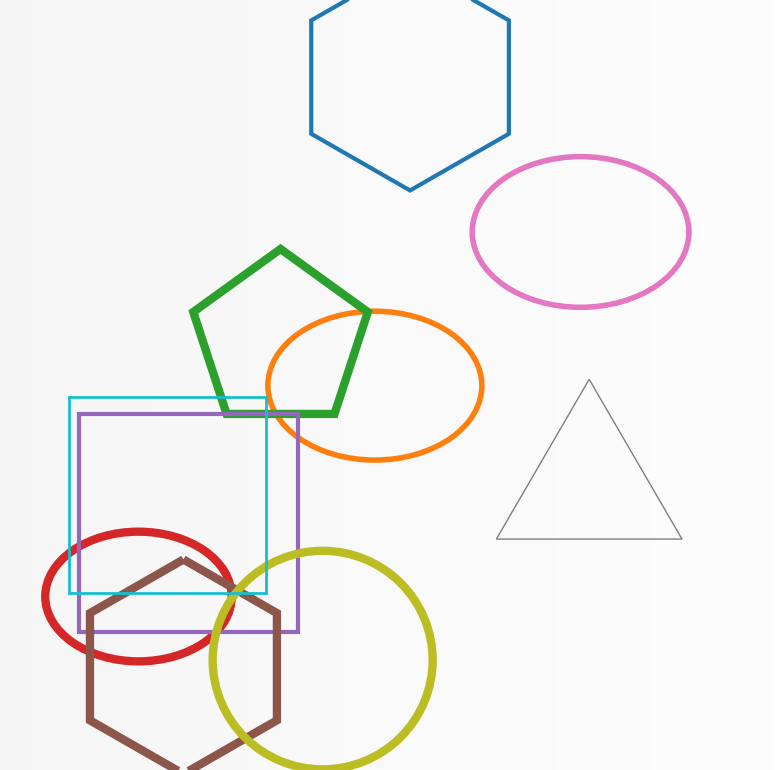[{"shape": "hexagon", "thickness": 1.5, "radius": 0.74, "center": [0.529, 0.9]}, {"shape": "oval", "thickness": 2, "radius": 0.69, "center": [0.484, 0.499]}, {"shape": "pentagon", "thickness": 3, "radius": 0.59, "center": [0.362, 0.558]}, {"shape": "oval", "thickness": 3, "radius": 0.6, "center": [0.179, 0.225]}, {"shape": "square", "thickness": 1.5, "radius": 0.71, "center": [0.244, 0.321]}, {"shape": "hexagon", "thickness": 3, "radius": 0.7, "center": [0.237, 0.134]}, {"shape": "oval", "thickness": 2, "radius": 0.7, "center": [0.749, 0.699]}, {"shape": "triangle", "thickness": 0.5, "radius": 0.69, "center": [0.76, 0.369]}, {"shape": "circle", "thickness": 3, "radius": 0.71, "center": [0.416, 0.143]}, {"shape": "square", "thickness": 1, "radius": 0.64, "center": [0.216, 0.357]}]